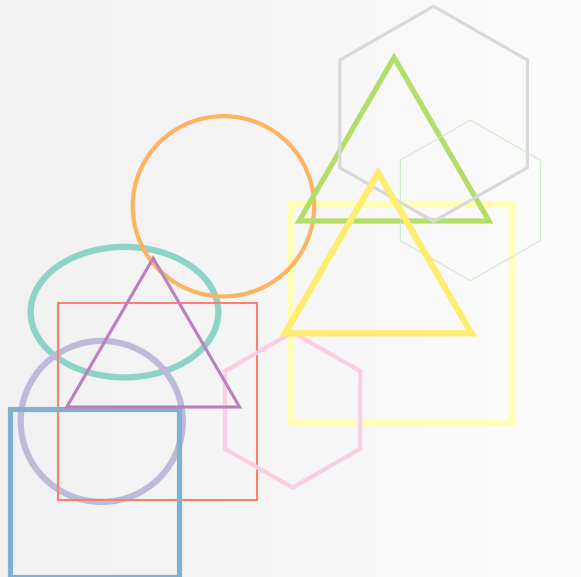[{"shape": "oval", "thickness": 3, "radius": 0.81, "center": [0.214, 0.459]}, {"shape": "square", "thickness": 3, "radius": 0.95, "center": [0.691, 0.457]}, {"shape": "circle", "thickness": 3, "radius": 0.7, "center": [0.175, 0.269]}, {"shape": "square", "thickness": 1, "radius": 0.85, "center": [0.271, 0.304]}, {"shape": "square", "thickness": 2.5, "radius": 0.73, "center": [0.162, 0.146]}, {"shape": "circle", "thickness": 2, "radius": 0.78, "center": [0.384, 0.642]}, {"shape": "triangle", "thickness": 2.5, "radius": 0.94, "center": [0.678, 0.711]}, {"shape": "hexagon", "thickness": 2, "radius": 0.67, "center": [0.503, 0.289]}, {"shape": "hexagon", "thickness": 1.5, "radius": 0.93, "center": [0.746, 0.802]}, {"shape": "triangle", "thickness": 1.5, "radius": 0.86, "center": [0.264, 0.38]}, {"shape": "hexagon", "thickness": 0.5, "radius": 0.7, "center": [0.809, 0.652]}, {"shape": "triangle", "thickness": 3, "radius": 0.93, "center": [0.651, 0.515]}]